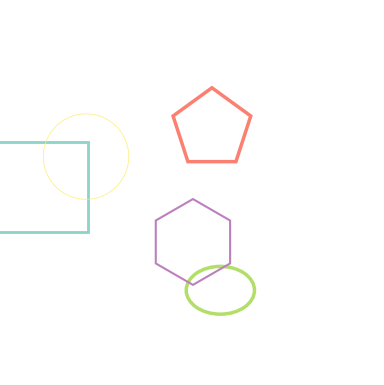[{"shape": "square", "thickness": 2, "radius": 0.59, "center": [0.111, 0.514]}, {"shape": "pentagon", "thickness": 2.5, "radius": 0.53, "center": [0.55, 0.666]}, {"shape": "oval", "thickness": 2.5, "radius": 0.44, "center": [0.572, 0.246]}, {"shape": "hexagon", "thickness": 1.5, "radius": 0.56, "center": [0.501, 0.372]}, {"shape": "circle", "thickness": 0.5, "radius": 0.56, "center": [0.223, 0.593]}]